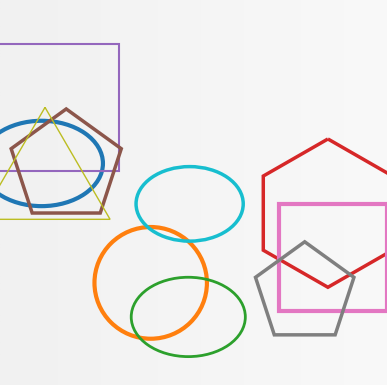[{"shape": "oval", "thickness": 3, "radius": 0.79, "center": [0.107, 0.575]}, {"shape": "circle", "thickness": 3, "radius": 0.73, "center": [0.389, 0.265]}, {"shape": "oval", "thickness": 2, "radius": 0.74, "center": [0.486, 0.177]}, {"shape": "hexagon", "thickness": 2.5, "radius": 0.96, "center": [0.846, 0.446]}, {"shape": "square", "thickness": 1.5, "radius": 0.82, "center": [0.142, 0.721]}, {"shape": "pentagon", "thickness": 2.5, "radius": 0.75, "center": [0.171, 0.568]}, {"shape": "square", "thickness": 3, "radius": 0.7, "center": [0.86, 0.332]}, {"shape": "pentagon", "thickness": 2.5, "radius": 0.67, "center": [0.786, 0.238]}, {"shape": "triangle", "thickness": 1, "radius": 0.97, "center": [0.116, 0.527]}, {"shape": "oval", "thickness": 2.5, "radius": 0.69, "center": [0.489, 0.47]}]